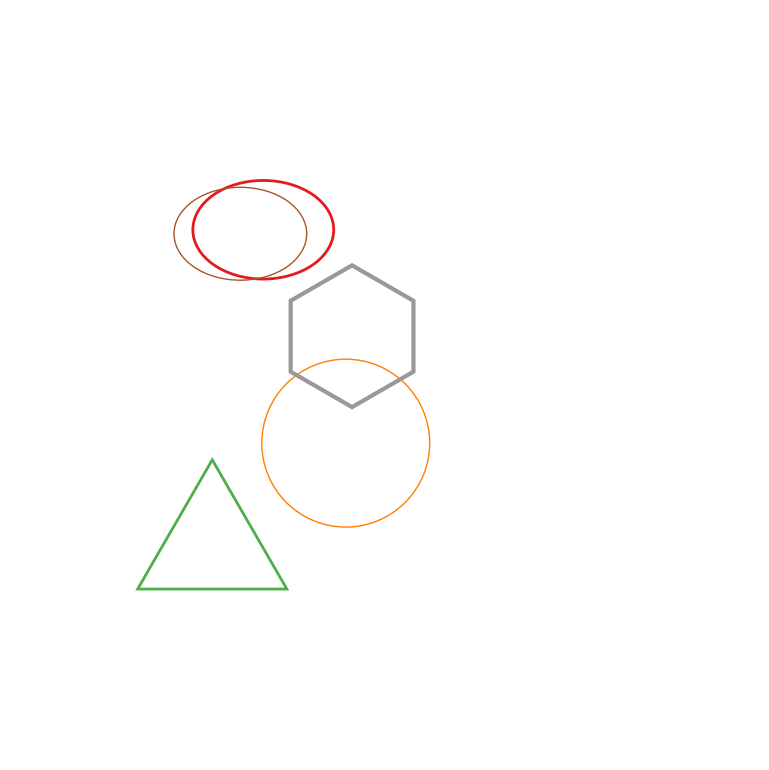[{"shape": "oval", "thickness": 1, "radius": 0.46, "center": [0.342, 0.702]}, {"shape": "triangle", "thickness": 1, "radius": 0.56, "center": [0.276, 0.291]}, {"shape": "circle", "thickness": 0.5, "radius": 0.55, "center": [0.449, 0.425]}, {"shape": "oval", "thickness": 0.5, "radius": 0.43, "center": [0.312, 0.696]}, {"shape": "hexagon", "thickness": 1.5, "radius": 0.46, "center": [0.457, 0.563]}]